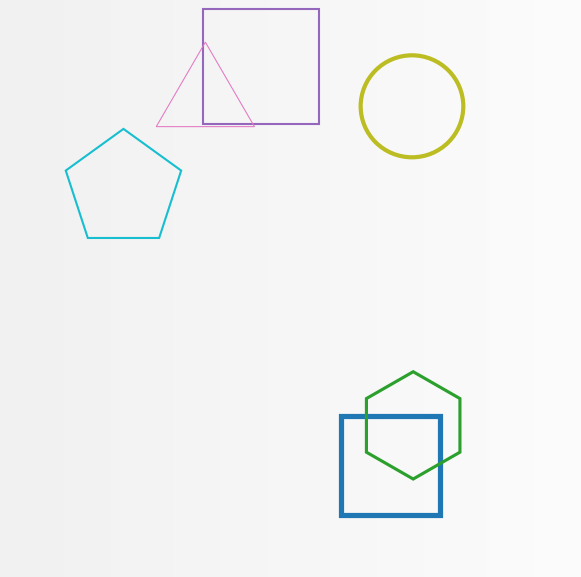[{"shape": "square", "thickness": 2.5, "radius": 0.43, "center": [0.672, 0.193]}, {"shape": "hexagon", "thickness": 1.5, "radius": 0.46, "center": [0.711, 0.263]}, {"shape": "square", "thickness": 1, "radius": 0.5, "center": [0.45, 0.884]}, {"shape": "triangle", "thickness": 0.5, "radius": 0.49, "center": [0.353, 0.829]}, {"shape": "circle", "thickness": 2, "radius": 0.44, "center": [0.709, 0.815]}, {"shape": "pentagon", "thickness": 1, "radius": 0.52, "center": [0.212, 0.672]}]